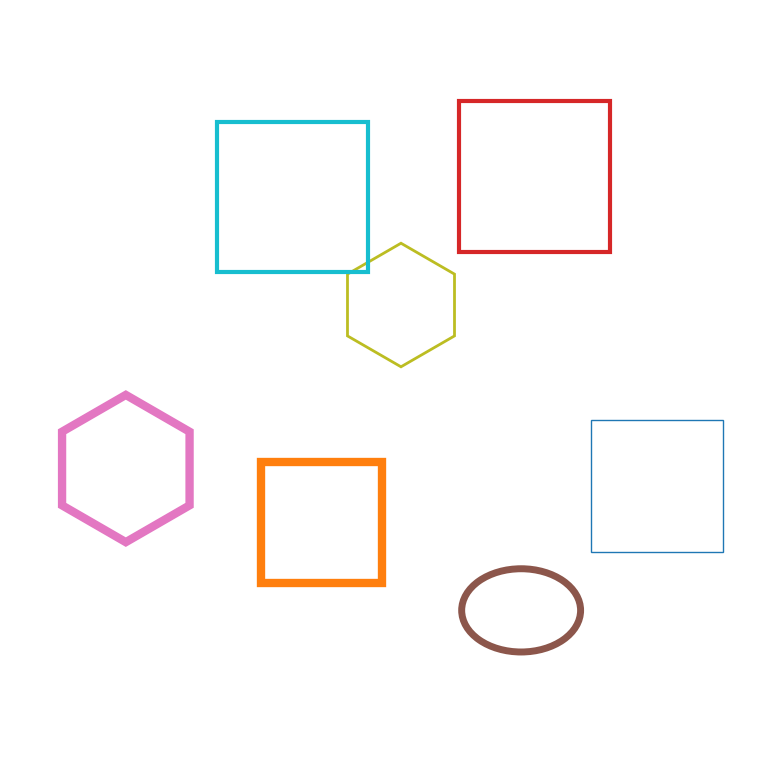[{"shape": "square", "thickness": 0.5, "radius": 0.43, "center": [0.853, 0.369]}, {"shape": "square", "thickness": 3, "radius": 0.39, "center": [0.418, 0.321]}, {"shape": "square", "thickness": 1.5, "radius": 0.49, "center": [0.694, 0.771]}, {"shape": "oval", "thickness": 2.5, "radius": 0.39, "center": [0.677, 0.207]}, {"shape": "hexagon", "thickness": 3, "radius": 0.48, "center": [0.163, 0.392]}, {"shape": "hexagon", "thickness": 1, "radius": 0.4, "center": [0.521, 0.604]}, {"shape": "square", "thickness": 1.5, "radius": 0.49, "center": [0.38, 0.744]}]